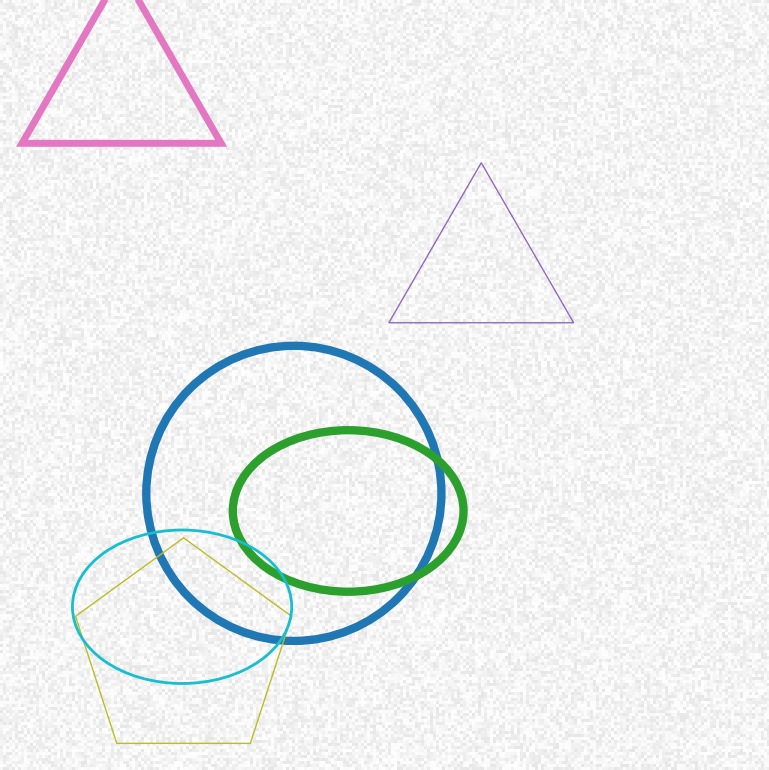[{"shape": "circle", "thickness": 3, "radius": 0.96, "center": [0.382, 0.359]}, {"shape": "oval", "thickness": 3, "radius": 0.75, "center": [0.452, 0.336]}, {"shape": "triangle", "thickness": 0.5, "radius": 0.69, "center": [0.625, 0.65]}, {"shape": "triangle", "thickness": 2.5, "radius": 0.75, "center": [0.158, 0.889]}, {"shape": "pentagon", "thickness": 0.5, "radius": 0.74, "center": [0.238, 0.154]}, {"shape": "oval", "thickness": 1, "radius": 0.71, "center": [0.236, 0.212]}]